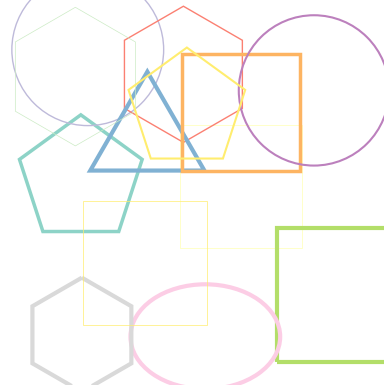[{"shape": "pentagon", "thickness": 2.5, "radius": 0.84, "center": [0.21, 0.534]}, {"shape": "square", "thickness": 0.5, "radius": 0.79, "center": [0.626, 0.516]}, {"shape": "circle", "thickness": 1, "radius": 0.99, "center": [0.228, 0.871]}, {"shape": "hexagon", "thickness": 1, "radius": 0.88, "center": [0.476, 0.807]}, {"shape": "triangle", "thickness": 3, "radius": 0.86, "center": [0.383, 0.643]}, {"shape": "square", "thickness": 2.5, "radius": 0.76, "center": [0.625, 0.708]}, {"shape": "square", "thickness": 3, "radius": 0.87, "center": [0.893, 0.234]}, {"shape": "oval", "thickness": 3, "radius": 0.97, "center": [0.533, 0.125]}, {"shape": "hexagon", "thickness": 3, "radius": 0.74, "center": [0.213, 0.13]}, {"shape": "circle", "thickness": 1.5, "radius": 0.98, "center": [0.815, 0.765]}, {"shape": "hexagon", "thickness": 0.5, "radius": 0.9, "center": [0.196, 0.801]}, {"shape": "pentagon", "thickness": 1.5, "radius": 0.8, "center": [0.485, 0.717]}, {"shape": "square", "thickness": 0.5, "radius": 0.81, "center": [0.377, 0.317]}]